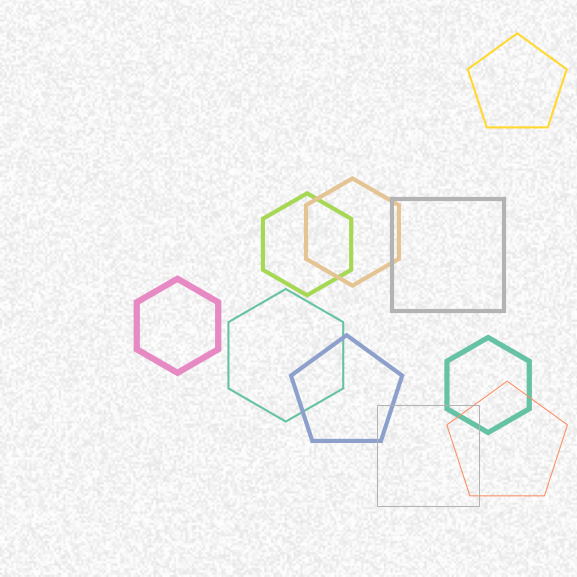[{"shape": "hexagon", "thickness": 2.5, "radius": 0.41, "center": [0.845, 0.332]}, {"shape": "hexagon", "thickness": 1, "radius": 0.57, "center": [0.495, 0.384]}, {"shape": "pentagon", "thickness": 0.5, "radius": 0.55, "center": [0.878, 0.229]}, {"shape": "pentagon", "thickness": 2, "radius": 0.51, "center": [0.6, 0.317]}, {"shape": "hexagon", "thickness": 3, "radius": 0.41, "center": [0.307, 0.435]}, {"shape": "hexagon", "thickness": 2, "radius": 0.44, "center": [0.532, 0.576]}, {"shape": "pentagon", "thickness": 1, "radius": 0.45, "center": [0.896, 0.851]}, {"shape": "hexagon", "thickness": 2, "radius": 0.46, "center": [0.61, 0.597]}, {"shape": "square", "thickness": 0.5, "radius": 0.44, "center": [0.741, 0.21]}, {"shape": "square", "thickness": 2, "radius": 0.49, "center": [0.776, 0.558]}]